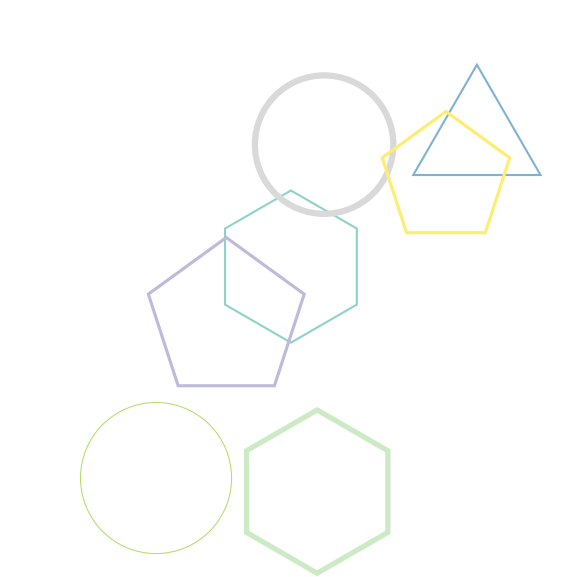[{"shape": "hexagon", "thickness": 1, "radius": 0.66, "center": [0.504, 0.538]}, {"shape": "pentagon", "thickness": 1.5, "radius": 0.71, "center": [0.392, 0.446]}, {"shape": "triangle", "thickness": 1, "radius": 0.64, "center": [0.826, 0.76]}, {"shape": "circle", "thickness": 0.5, "radius": 0.65, "center": [0.27, 0.171]}, {"shape": "circle", "thickness": 3, "radius": 0.6, "center": [0.561, 0.749]}, {"shape": "hexagon", "thickness": 2.5, "radius": 0.71, "center": [0.549, 0.148]}, {"shape": "pentagon", "thickness": 1.5, "radius": 0.58, "center": [0.772, 0.69]}]